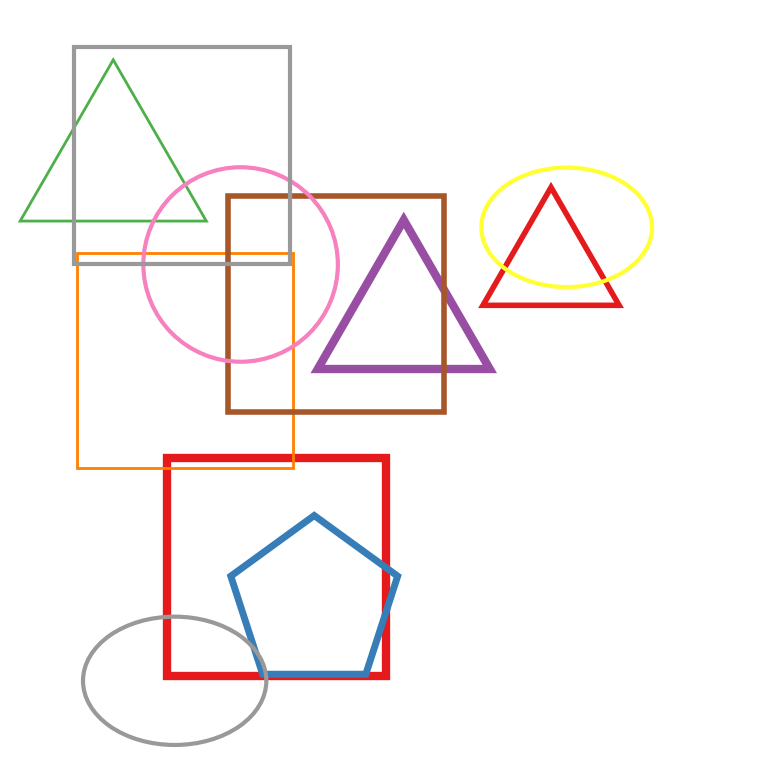[{"shape": "square", "thickness": 3, "radius": 0.71, "center": [0.359, 0.264]}, {"shape": "triangle", "thickness": 2, "radius": 0.51, "center": [0.716, 0.655]}, {"shape": "pentagon", "thickness": 2.5, "radius": 0.57, "center": [0.408, 0.217]}, {"shape": "triangle", "thickness": 1, "radius": 0.7, "center": [0.147, 0.783]}, {"shape": "triangle", "thickness": 3, "radius": 0.65, "center": [0.524, 0.585]}, {"shape": "square", "thickness": 1, "radius": 0.7, "center": [0.24, 0.532]}, {"shape": "oval", "thickness": 1.5, "radius": 0.55, "center": [0.736, 0.705]}, {"shape": "square", "thickness": 2, "radius": 0.7, "center": [0.436, 0.605]}, {"shape": "circle", "thickness": 1.5, "radius": 0.63, "center": [0.312, 0.657]}, {"shape": "square", "thickness": 1.5, "radius": 0.7, "center": [0.236, 0.798]}, {"shape": "oval", "thickness": 1.5, "radius": 0.6, "center": [0.227, 0.116]}]